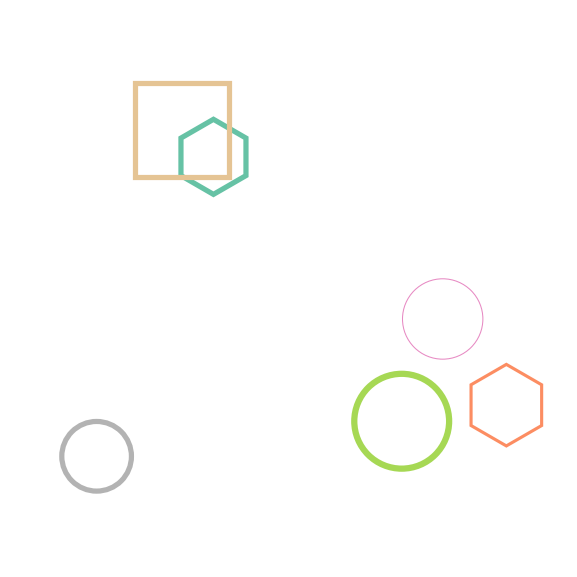[{"shape": "hexagon", "thickness": 2.5, "radius": 0.32, "center": [0.37, 0.728]}, {"shape": "hexagon", "thickness": 1.5, "radius": 0.35, "center": [0.877, 0.298]}, {"shape": "circle", "thickness": 0.5, "radius": 0.35, "center": [0.767, 0.447]}, {"shape": "circle", "thickness": 3, "radius": 0.41, "center": [0.696, 0.27]}, {"shape": "square", "thickness": 2.5, "radius": 0.41, "center": [0.316, 0.775]}, {"shape": "circle", "thickness": 2.5, "radius": 0.3, "center": [0.167, 0.209]}]